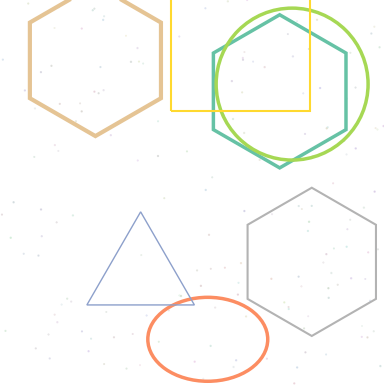[{"shape": "hexagon", "thickness": 2.5, "radius": 0.99, "center": [0.726, 0.763]}, {"shape": "oval", "thickness": 2.5, "radius": 0.78, "center": [0.54, 0.119]}, {"shape": "triangle", "thickness": 1, "radius": 0.81, "center": [0.365, 0.289]}, {"shape": "circle", "thickness": 2.5, "radius": 0.99, "center": [0.759, 0.782]}, {"shape": "square", "thickness": 1.5, "radius": 0.9, "center": [0.624, 0.892]}, {"shape": "hexagon", "thickness": 3, "radius": 0.98, "center": [0.248, 0.843]}, {"shape": "hexagon", "thickness": 1.5, "radius": 0.96, "center": [0.81, 0.32]}]